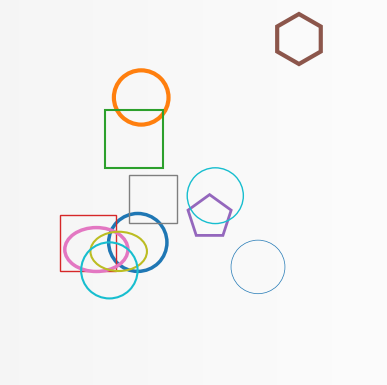[{"shape": "circle", "thickness": 0.5, "radius": 0.35, "center": [0.666, 0.307]}, {"shape": "circle", "thickness": 2.5, "radius": 0.38, "center": [0.356, 0.37]}, {"shape": "circle", "thickness": 3, "radius": 0.35, "center": [0.364, 0.747]}, {"shape": "square", "thickness": 1.5, "radius": 0.37, "center": [0.345, 0.639]}, {"shape": "square", "thickness": 1, "radius": 0.36, "center": [0.227, 0.368]}, {"shape": "pentagon", "thickness": 2, "radius": 0.29, "center": [0.541, 0.436]}, {"shape": "hexagon", "thickness": 3, "radius": 0.32, "center": [0.772, 0.899]}, {"shape": "oval", "thickness": 2.5, "radius": 0.41, "center": [0.249, 0.352]}, {"shape": "square", "thickness": 1, "radius": 0.31, "center": [0.394, 0.483]}, {"shape": "oval", "thickness": 1.5, "radius": 0.36, "center": [0.306, 0.347]}, {"shape": "circle", "thickness": 1, "radius": 0.36, "center": [0.556, 0.492]}, {"shape": "circle", "thickness": 1.5, "radius": 0.36, "center": [0.282, 0.298]}]